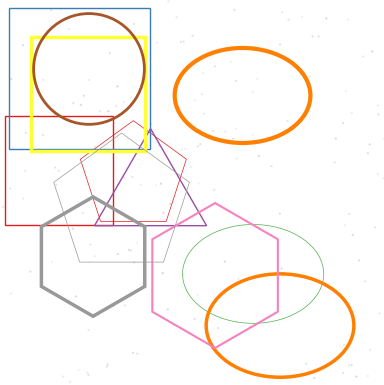[{"shape": "pentagon", "thickness": 0.5, "radius": 0.72, "center": [0.346, 0.542]}, {"shape": "square", "thickness": 1, "radius": 0.7, "center": [0.154, 0.557]}, {"shape": "square", "thickness": 1, "radius": 0.92, "center": [0.208, 0.797]}, {"shape": "oval", "thickness": 0.5, "radius": 0.92, "center": [0.657, 0.289]}, {"shape": "triangle", "thickness": 1, "radius": 0.84, "center": [0.391, 0.498]}, {"shape": "oval", "thickness": 2.5, "radius": 0.96, "center": [0.727, 0.154]}, {"shape": "oval", "thickness": 3, "radius": 0.88, "center": [0.63, 0.752]}, {"shape": "square", "thickness": 2.5, "radius": 0.75, "center": [0.229, 0.756]}, {"shape": "circle", "thickness": 2, "radius": 0.72, "center": [0.231, 0.821]}, {"shape": "hexagon", "thickness": 1.5, "radius": 0.94, "center": [0.559, 0.284]}, {"shape": "hexagon", "thickness": 2.5, "radius": 0.77, "center": [0.242, 0.334]}, {"shape": "pentagon", "thickness": 0.5, "radius": 0.93, "center": [0.316, 0.469]}]